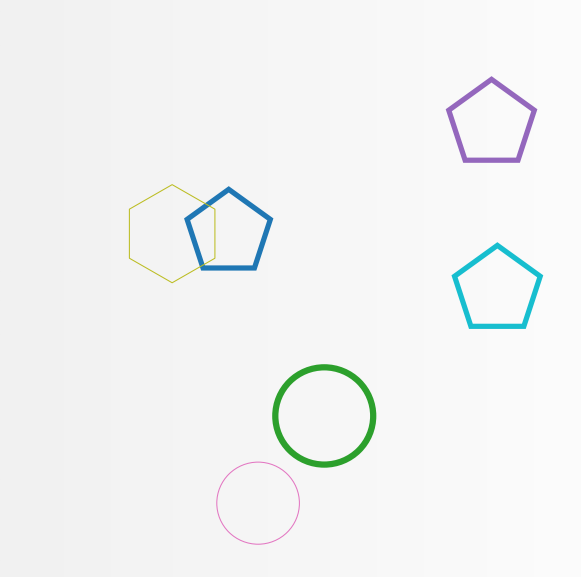[{"shape": "pentagon", "thickness": 2.5, "radius": 0.38, "center": [0.394, 0.596]}, {"shape": "circle", "thickness": 3, "radius": 0.42, "center": [0.558, 0.279]}, {"shape": "pentagon", "thickness": 2.5, "radius": 0.39, "center": [0.846, 0.784]}, {"shape": "circle", "thickness": 0.5, "radius": 0.36, "center": [0.444, 0.128]}, {"shape": "hexagon", "thickness": 0.5, "radius": 0.42, "center": [0.296, 0.594]}, {"shape": "pentagon", "thickness": 2.5, "radius": 0.39, "center": [0.856, 0.497]}]